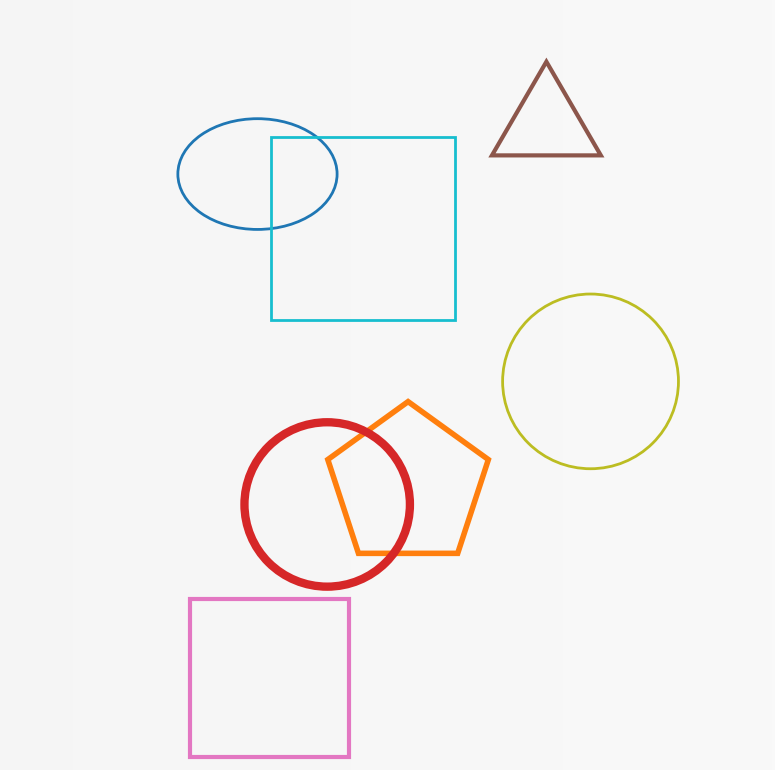[{"shape": "oval", "thickness": 1, "radius": 0.51, "center": [0.332, 0.774]}, {"shape": "pentagon", "thickness": 2, "radius": 0.54, "center": [0.527, 0.369]}, {"shape": "circle", "thickness": 3, "radius": 0.53, "center": [0.422, 0.345]}, {"shape": "triangle", "thickness": 1.5, "radius": 0.41, "center": [0.705, 0.839]}, {"shape": "square", "thickness": 1.5, "radius": 0.51, "center": [0.348, 0.12]}, {"shape": "circle", "thickness": 1, "radius": 0.57, "center": [0.762, 0.505]}, {"shape": "square", "thickness": 1, "radius": 0.59, "center": [0.468, 0.703]}]